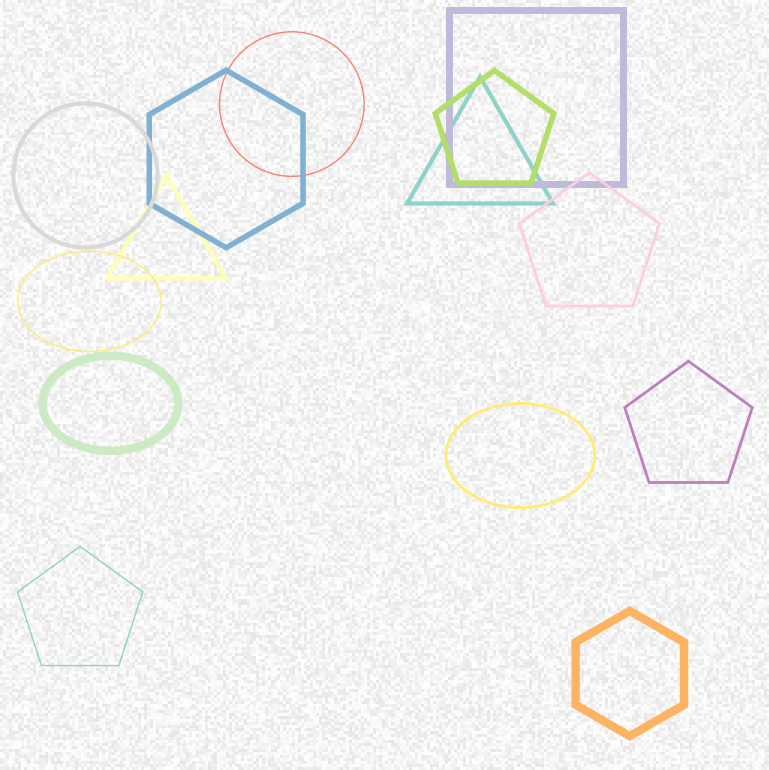[{"shape": "triangle", "thickness": 1.5, "radius": 0.55, "center": [0.623, 0.791]}, {"shape": "pentagon", "thickness": 0.5, "radius": 0.43, "center": [0.104, 0.205]}, {"shape": "triangle", "thickness": 1.5, "radius": 0.45, "center": [0.216, 0.683]}, {"shape": "square", "thickness": 2.5, "radius": 0.57, "center": [0.696, 0.874]}, {"shape": "circle", "thickness": 0.5, "radius": 0.47, "center": [0.379, 0.865]}, {"shape": "hexagon", "thickness": 2, "radius": 0.58, "center": [0.294, 0.794]}, {"shape": "hexagon", "thickness": 3, "radius": 0.41, "center": [0.818, 0.125]}, {"shape": "pentagon", "thickness": 2, "radius": 0.4, "center": [0.642, 0.828]}, {"shape": "pentagon", "thickness": 1, "radius": 0.48, "center": [0.765, 0.68]}, {"shape": "circle", "thickness": 1.5, "radius": 0.47, "center": [0.111, 0.772]}, {"shape": "pentagon", "thickness": 1, "radius": 0.44, "center": [0.894, 0.444]}, {"shape": "oval", "thickness": 3, "radius": 0.44, "center": [0.143, 0.476]}, {"shape": "oval", "thickness": 0.5, "radius": 0.47, "center": [0.116, 0.609]}, {"shape": "oval", "thickness": 1, "radius": 0.48, "center": [0.676, 0.408]}]